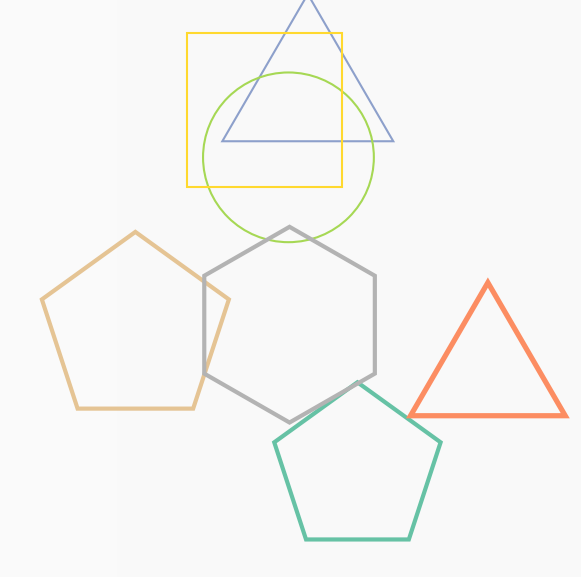[{"shape": "pentagon", "thickness": 2, "radius": 0.75, "center": [0.615, 0.187]}, {"shape": "triangle", "thickness": 2.5, "radius": 0.77, "center": [0.839, 0.356]}, {"shape": "triangle", "thickness": 1, "radius": 0.85, "center": [0.53, 0.839]}, {"shape": "circle", "thickness": 1, "radius": 0.73, "center": [0.496, 0.727]}, {"shape": "square", "thickness": 1, "radius": 0.67, "center": [0.454, 0.809]}, {"shape": "pentagon", "thickness": 2, "radius": 0.85, "center": [0.233, 0.428]}, {"shape": "hexagon", "thickness": 2, "radius": 0.85, "center": [0.498, 0.437]}]